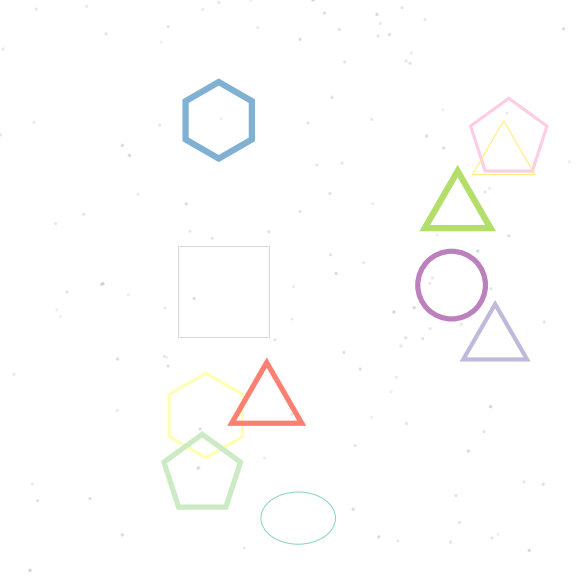[{"shape": "oval", "thickness": 0.5, "radius": 0.32, "center": [0.516, 0.102]}, {"shape": "hexagon", "thickness": 1.5, "radius": 0.37, "center": [0.356, 0.28]}, {"shape": "triangle", "thickness": 2, "radius": 0.32, "center": [0.857, 0.409]}, {"shape": "triangle", "thickness": 2.5, "radius": 0.35, "center": [0.462, 0.301]}, {"shape": "hexagon", "thickness": 3, "radius": 0.33, "center": [0.379, 0.791]}, {"shape": "triangle", "thickness": 3, "radius": 0.33, "center": [0.792, 0.637]}, {"shape": "pentagon", "thickness": 1.5, "radius": 0.35, "center": [0.881, 0.759]}, {"shape": "square", "thickness": 0.5, "radius": 0.39, "center": [0.387, 0.495]}, {"shape": "circle", "thickness": 2.5, "radius": 0.29, "center": [0.782, 0.505]}, {"shape": "pentagon", "thickness": 2.5, "radius": 0.35, "center": [0.35, 0.177]}, {"shape": "triangle", "thickness": 0.5, "radius": 0.31, "center": [0.872, 0.728]}]